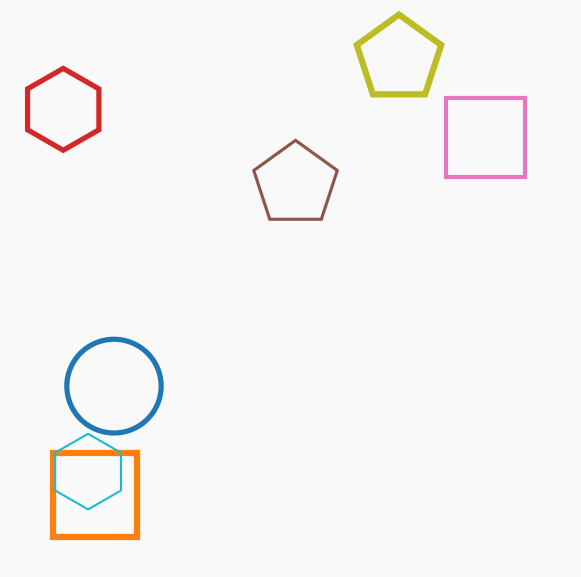[{"shape": "circle", "thickness": 2.5, "radius": 0.41, "center": [0.196, 0.331]}, {"shape": "square", "thickness": 3, "radius": 0.36, "center": [0.164, 0.143]}, {"shape": "hexagon", "thickness": 2.5, "radius": 0.35, "center": [0.109, 0.81]}, {"shape": "pentagon", "thickness": 1.5, "radius": 0.38, "center": [0.508, 0.681]}, {"shape": "square", "thickness": 2, "radius": 0.34, "center": [0.836, 0.762]}, {"shape": "pentagon", "thickness": 3, "radius": 0.38, "center": [0.686, 0.898]}, {"shape": "hexagon", "thickness": 1, "radius": 0.33, "center": [0.152, 0.182]}]